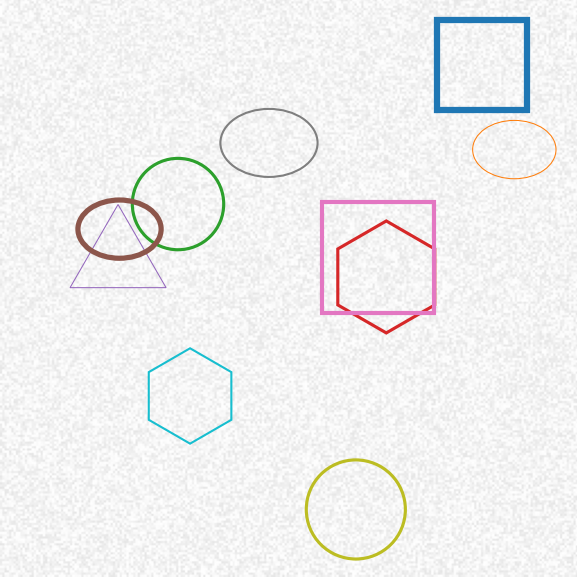[{"shape": "square", "thickness": 3, "radius": 0.39, "center": [0.835, 0.887]}, {"shape": "oval", "thickness": 0.5, "radius": 0.36, "center": [0.891, 0.74]}, {"shape": "circle", "thickness": 1.5, "radius": 0.4, "center": [0.308, 0.646]}, {"shape": "hexagon", "thickness": 1.5, "radius": 0.48, "center": [0.669, 0.52]}, {"shape": "triangle", "thickness": 0.5, "radius": 0.48, "center": [0.204, 0.549]}, {"shape": "oval", "thickness": 2.5, "radius": 0.36, "center": [0.207, 0.602]}, {"shape": "square", "thickness": 2, "radius": 0.48, "center": [0.655, 0.554]}, {"shape": "oval", "thickness": 1, "radius": 0.42, "center": [0.466, 0.752]}, {"shape": "circle", "thickness": 1.5, "radius": 0.43, "center": [0.616, 0.117]}, {"shape": "hexagon", "thickness": 1, "radius": 0.41, "center": [0.329, 0.313]}]